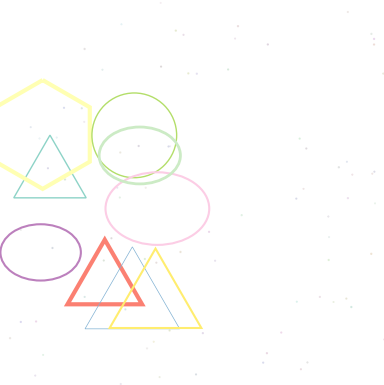[{"shape": "triangle", "thickness": 1, "radius": 0.54, "center": [0.13, 0.54]}, {"shape": "hexagon", "thickness": 3, "radius": 0.71, "center": [0.111, 0.651]}, {"shape": "triangle", "thickness": 3, "radius": 0.56, "center": [0.272, 0.266]}, {"shape": "triangle", "thickness": 0.5, "radius": 0.71, "center": [0.344, 0.217]}, {"shape": "circle", "thickness": 1, "radius": 0.55, "center": [0.349, 0.648]}, {"shape": "oval", "thickness": 1.5, "radius": 0.67, "center": [0.409, 0.458]}, {"shape": "oval", "thickness": 1.5, "radius": 0.52, "center": [0.106, 0.344]}, {"shape": "oval", "thickness": 2, "radius": 0.53, "center": [0.363, 0.596]}, {"shape": "triangle", "thickness": 1.5, "radius": 0.69, "center": [0.404, 0.217]}]